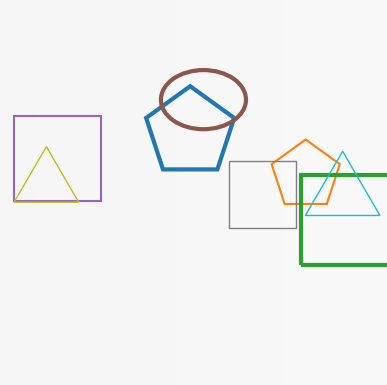[{"shape": "pentagon", "thickness": 3, "radius": 0.6, "center": [0.491, 0.657]}, {"shape": "pentagon", "thickness": 1.5, "radius": 0.46, "center": [0.789, 0.545]}, {"shape": "square", "thickness": 3, "radius": 0.58, "center": [0.894, 0.429]}, {"shape": "square", "thickness": 1.5, "radius": 0.56, "center": [0.148, 0.589]}, {"shape": "oval", "thickness": 3, "radius": 0.55, "center": [0.525, 0.741]}, {"shape": "square", "thickness": 1, "radius": 0.43, "center": [0.678, 0.494]}, {"shape": "triangle", "thickness": 1, "radius": 0.48, "center": [0.12, 0.523]}, {"shape": "triangle", "thickness": 1, "radius": 0.56, "center": [0.884, 0.496]}]